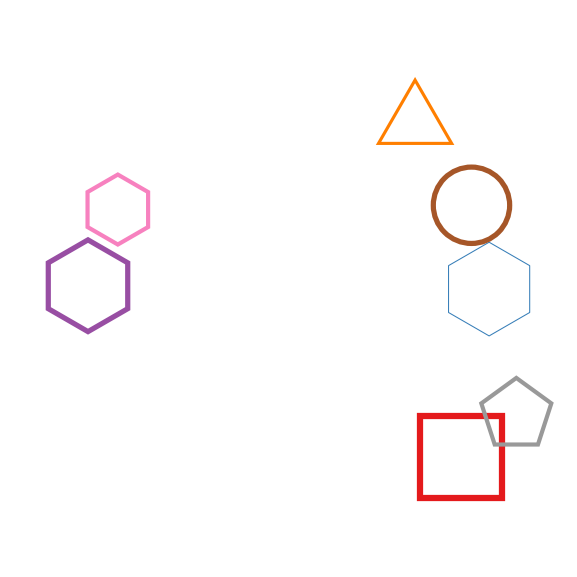[{"shape": "square", "thickness": 3, "radius": 0.36, "center": [0.799, 0.208]}, {"shape": "hexagon", "thickness": 0.5, "radius": 0.41, "center": [0.847, 0.499]}, {"shape": "hexagon", "thickness": 2.5, "radius": 0.4, "center": [0.152, 0.504]}, {"shape": "triangle", "thickness": 1.5, "radius": 0.37, "center": [0.719, 0.787]}, {"shape": "circle", "thickness": 2.5, "radius": 0.33, "center": [0.816, 0.644]}, {"shape": "hexagon", "thickness": 2, "radius": 0.3, "center": [0.204, 0.636]}, {"shape": "pentagon", "thickness": 2, "radius": 0.32, "center": [0.894, 0.281]}]